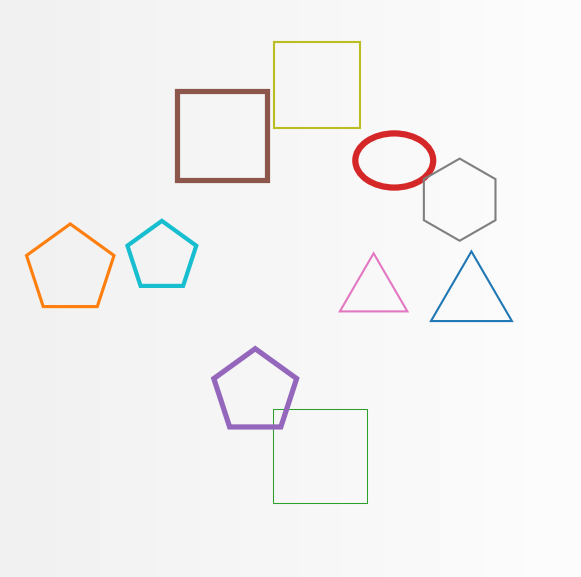[{"shape": "triangle", "thickness": 1, "radius": 0.4, "center": [0.811, 0.483]}, {"shape": "pentagon", "thickness": 1.5, "radius": 0.4, "center": [0.121, 0.532]}, {"shape": "square", "thickness": 0.5, "radius": 0.41, "center": [0.551, 0.21]}, {"shape": "oval", "thickness": 3, "radius": 0.33, "center": [0.678, 0.721]}, {"shape": "pentagon", "thickness": 2.5, "radius": 0.37, "center": [0.439, 0.32]}, {"shape": "square", "thickness": 2.5, "radius": 0.39, "center": [0.382, 0.764]}, {"shape": "triangle", "thickness": 1, "radius": 0.34, "center": [0.643, 0.493]}, {"shape": "hexagon", "thickness": 1, "radius": 0.36, "center": [0.791, 0.653]}, {"shape": "square", "thickness": 1, "radius": 0.37, "center": [0.545, 0.852]}, {"shape": "pentagon", "thickness": 2, "radius": 0.31, "center": [0.278, 0.554]}]